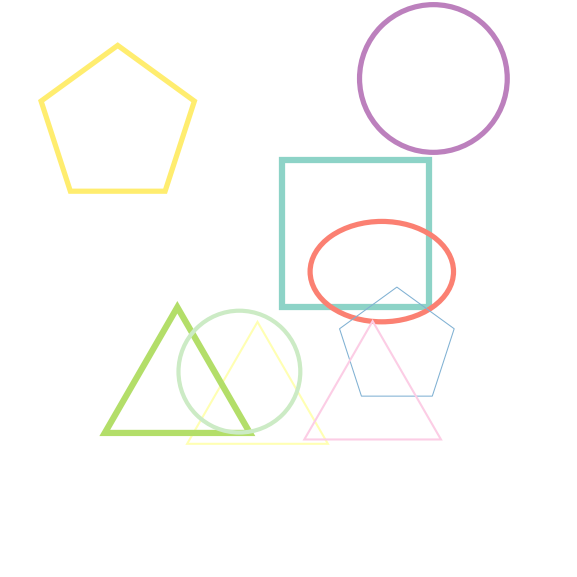[{"shape": "square", "thickness": 3, "radius": 0.64, "center": [0.615, 0.595]}, {"shape": "triangle", "thickness": 1, "radius": 0.7, "center": [0.446, 0.301]}, {"shape": "oval", "thickness": 2.5, "radius": 0.62, "center": [0.661, 0.529]}, {"shape": "pentagon", "thickness": 0.5, "radius": 0.52, "center": [0.687, 0.398]}, {"shape": "triangle", "thickness": 3, "radius": 0.73, "center": [0.307, 0.322]}, {"shape": "triangle", "thickness": 1, "radius": 0.68, "center": [0.645, 0.306]}, {"shape": "circle", "thickness": 2.5, "radius": 0.64, "center": [0.75, 0.863]}, {"shape": "circle", "thickness": 2, "radius": 0.53, "center": [0.415, 0.356]}, {"shape": "pentagon", "thickness": 2.5, "radius": 0.7, "center": [0.204, 0.781]}]